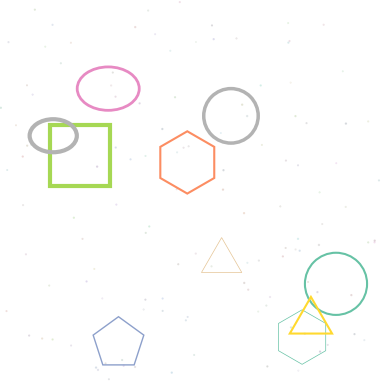[{"shape": "hexagon", "thickness": 0.5, "radius": 0.35, "center": [0.785, 0.125]}, {"shape": "circle", "thickness": 1.5, "radius": 0.4, "center": [0.873, 0.263]}, {"shape": "hexagon", "thickness": 1.5, "radius": 0.4, "center": [0.486, 0.578]}, {"shape": "pentagon", "thickness": 1, "radius": 0.35, "center": [0.308, 0.108]}, {"shape": "oval", "thickness": 2, "radius": 0.4, "center": [0.281, 0.77]}, {"shape": "square", "thickness": 3, "radius": 0.39, "center": [0.208, 0.596]}, {"shape": "triangle", "thickness": 1.5, "radius": 0.32, "center": [0.808, 0.165]}, {"shape": "triangle", "thickness": 0.5, "radius": 0.3, "center": [0.576, 0.322]}, {"shape": "oval", "thickness": 3, "radius": 0.31, "center": [0.138, 0.647]}, {"shape": "circle", "thickness": 2.5, "radius": 0.35, "center": [0.6, 0.699]}]